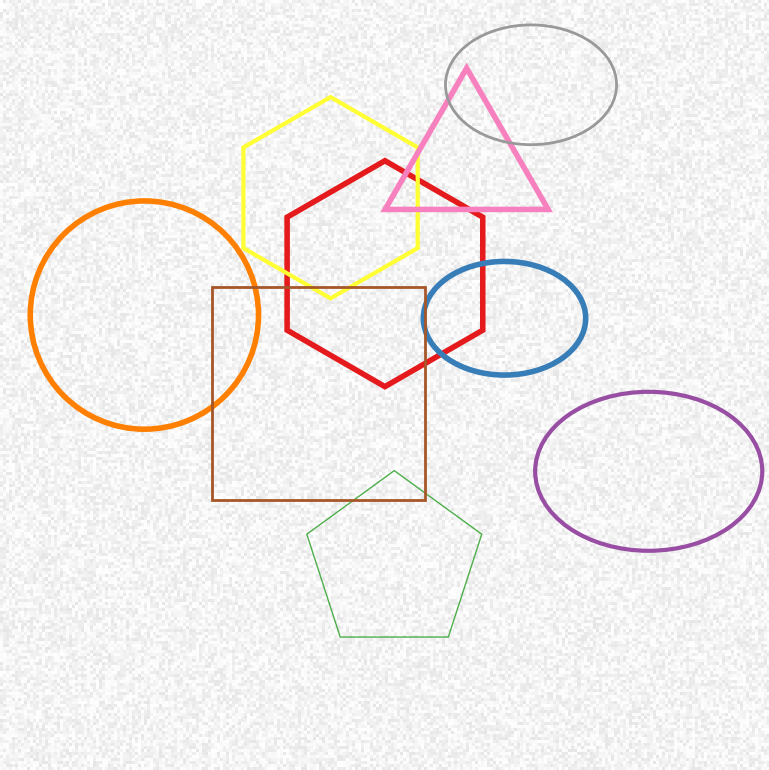[{"shape": "hexagon", "thickness": 2, "radius": 0.73, "center": [0.5, 0.645]}, {"shape": "oval", "thickness": 2, "radius": 0.53, "center": [0.655, 0.587]}, {"shape": "pentagon", "thickness": 0.5, "radius": 0.6, "center": [0.512, 0.269]}, {"shape": "oval", "thickness": 1.5, "radius": 0.74, "center": [0.842, 0.388]}, {"shape": "circle", "thickness": 2, "radius": 0.74, "center": [0.188, 0.591]}, {"shape": "hexagon", "thickness": 1.5, "radius": 0.65, "center": [0.429, 0.743]}, {"shape": "square", "thickness": 1, "radius": 0.69, "center": [0.414, 0.489]}, {"shape": "triangle", "thickness": 2, "radius": 0.61, "center": [0.606, 0.789]}, {"shape": "oval", "thickness": 1, "radius": 0.56, "center": [0.69, 0.89]}]